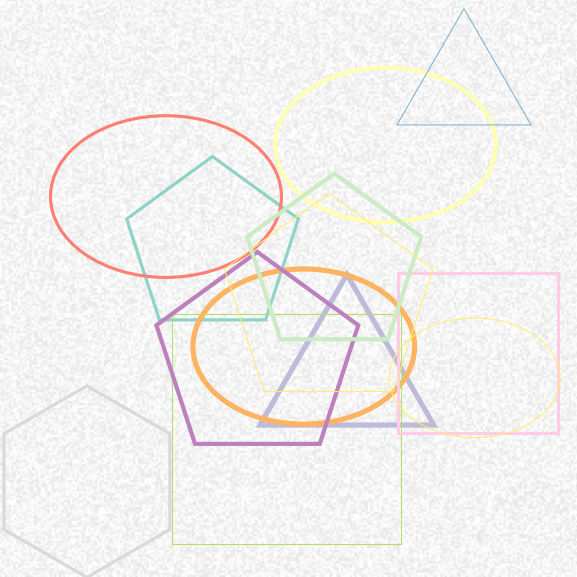[{"shape": "pentagon", "thickness": 1.5, "radius": 0.78, "center": [0.368, 0.572]}, {"shape": "oval", "thickness": 2, "radius": 0.96, "center": [0.668, 0.748]}, {"shape": "triangle", "thickness": 2.5, "radius": 0.87, "center": [0.601, 0.35]}, {"shape": "oval", "thickness": 1.5, "radius": 1.0, "center": [0.287, 0.659]}, {"shape": "triangle", "thickness": 0.5, "radius": 0.67, "center": [0.803, 0.85]}, {"shape": "oval", "thickness": 2.5, "radius": 0.96, "center": [0.526, 0.399]}, {"shape": "square", "thickness": 0.5, "radius": 0.99, "center": [0.496, 0.256]}, {"shape": "square", "thickness": 1.5, "radius": 0.69, "center": [0.827, 0.388]}, {"shape": "hexagon", "thickness": 1.5, "radius": 0.83, "center": [0.15, 0.165]}, {"shape": "pentagon", "thickness": 2, "radius": 0.92, "center": [0.446, 0.379]}, {"shape": "pentagon", "thickness": 2, "radius": 0.79, "center": [0.579, 0.54]}, {"shape": "pentagon", "thickness": 0.5, "radius": 0.95, "center": [0.569, 0.475]}, {"shape": "oval", "thickness": 0.5, "radius": 0.74, "center": [0.822, 0.345]}]